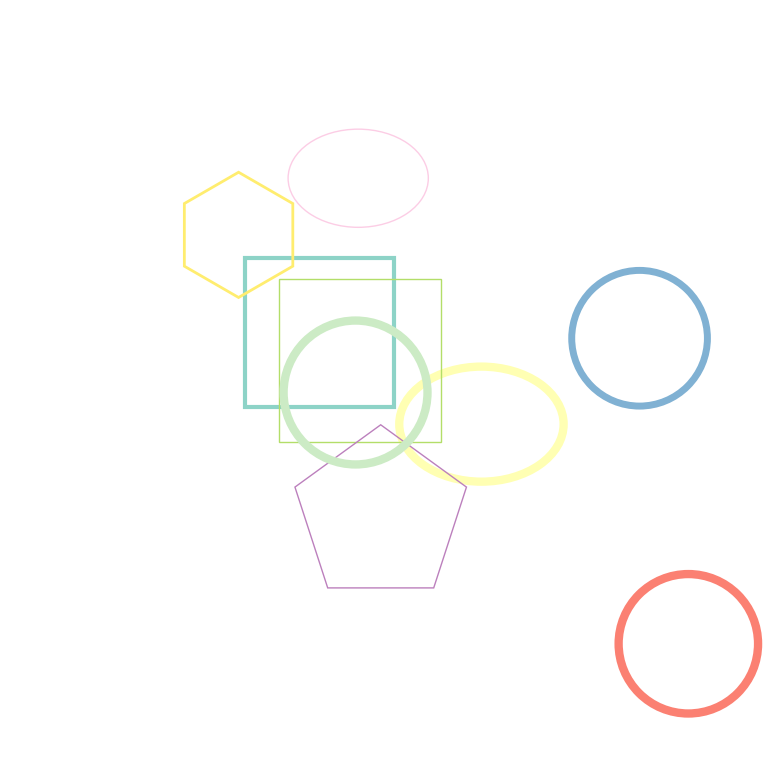[{"shape": "square", "thickness": 1.5, "radius": 0.48, "center": [0.415, 0.568]}, {"shape": "oval", "thickness": 3, "radius": 0.53, "center": [0.625, 0.449]}, {"shape": "circle", "thickness": 3, "radius": 0.45, "center": [0.894, 0.164]}, {"shape": "circle", "thickness": 2.5, "radius": 0.44, "center": [0.831, 0.561]}, {"shape": "square", "thickness": 0.5, "radius": 0.53, "center": [0.468, 0.532]}, {"shape": "oval", "thickness": 0.5, "radius": 0.46, "center": [0.465, 0.769]}, {"shape": "pentagon", "thickness": 0.5, "radius": 0.59, "center": [0.494, 0.331]}, {"shape": "circle", "thickness": 3, "radius": 0.47, "center": [0.462, 0.49]}, {"shape": "hexagon", "thickness": 1, "radius": 0.41, "center": [0.31, 0.695]}]